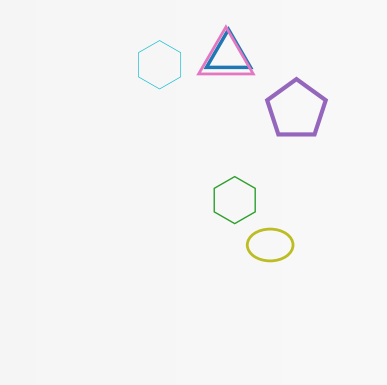[{"shape": "triangle", "thickness": 2.5, "radius": 0.33, "center": [0.59, 0.858]}, {"shape": "hexagon", "thickness": 1, "radius": 0.31, "center": [0.606, 0.48]}, {"shape": "pentagon", "thickness": 3, "radius": 0.4, "center": [0.765, 0.715]}, {"shape": "triangle", "thickness": 2, "radius": 0.41, "center": [0.583, 0.849]}, {"shape": "oval", "thickness": 2, "radius": 0.3, "center": [0.697, 0.364]}, {"shape": "hexagon", "thickness": 0.5, "radius": 0.31, "center": [0.412, 0.832]}]